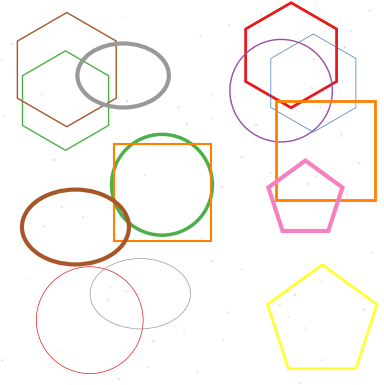[{"shape": "circle", "thickness": 0.5, "radius": 0.69, "center": [0.233, 0.168]}, {"shape": "hexagon", "thickness": 2, "radius": 0.68, "center": [0.756, 0.856]}, {"shape": "hexagon", "thickness": 0.5, "radius": 0.64, "center": [0.814, 0.784]}, {"shape": "circle", "thickness": 2.5, "radius": 0.65, "center": [0.421, 0.52]}, {"shape": "hexagon", "thickness": 1, "radius": 0.65, "center": [0.17, 0.739]}, {"shape": "circle", "thickness": 1, "radius": 0.67, "center": [0.73, 0.764]}, {"shape": "square", "thickness": 1.5, "radius": 0.63, "center": [0.421, 0.5]}, {"shape": "square", "thickness": 2, "radius": 0.64, "center": [0.845, 0.609]}, {"shape": "pentagon", "thickness": 2, "radius": 0.75, "center": [0.837, 0.163]}, {"shape": "hexagon", "thickness": 1, "radius": 0.74, "center": [0.174, 0.819]}, {"shape": "oval", "thickness": 3, "radius": 0.69, "center": [0.196, 0.41]}, {"shape": "pentagon", "thickness": 3, "radius": 0.51, "center": [0.793, 0.482]}, {"shape": "oval", "thickness": 0.5, "radius": 0.65, "center": [0.364, 0.237]}, {"shape": "oval", "thickness": 3, "radius": 0.59, "center": [0.32, 0.804]}]